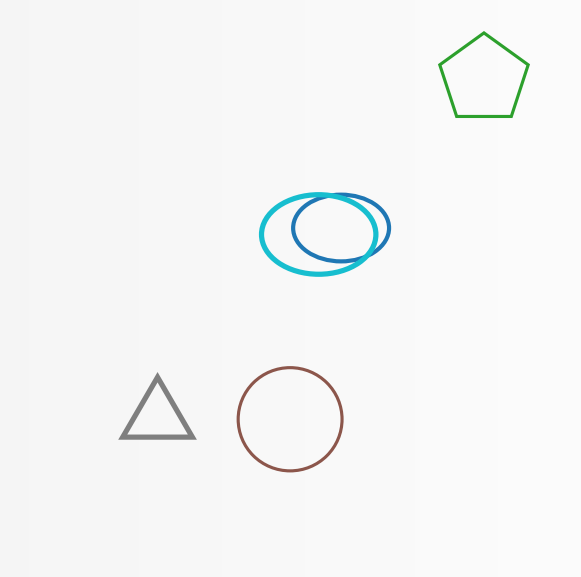[{"shape": "oval", "thickness": 2, "radius": 0.41, "center": [0.587, 0.604]}, {"shape": "pentagon", "thickness": 1.5, "radius": 0.4, "center": [0.833, 0.862]}, {"shape": "circle", "thickness": 1.5, "radius": 0.45, "center": [0.499, 0.273]}, {"shape": "triangle", "thickness": 2.5, "radius": 0.35, "center": [0.271, 0.277]}, {"shape": "oval", "thickness": 2.5, "radius": 0.49, "center": [0.548, 0.593]}]